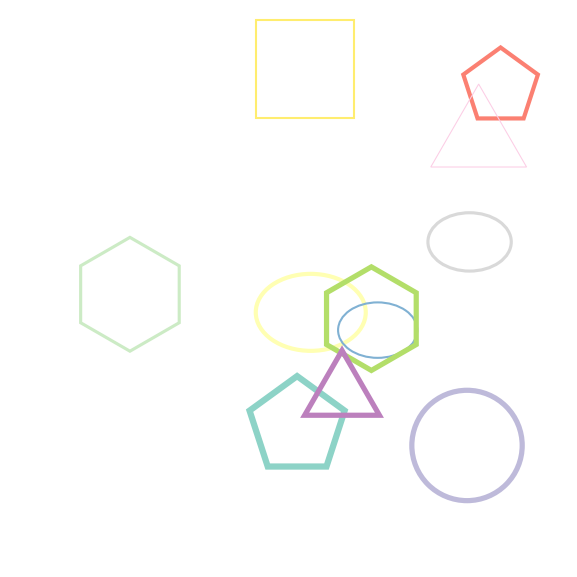[{"shape": "pentagon", "thickness": 3, "radius": 0.43, "center": [0.514, 0.261]}, {"shape": "oval", "thickness": 2, "radius": 0.48, "center": [0.538, 0.458]}, {"shape": "circle", "thickness": 2.5, "radius": 0.48, "center": [0.809, 0.228]}, {"shape": "pentagon", "thickness": 2, "radius": 0.34, "center": [0.867, 0.849]}, {"shape": "oval", "thickness": 1, "radius": 0.34, "center": [0.654, 0.427]}, {"shape": "hexagon", "thickness": 2.5, "radius": 0.45, "center": [0.643, 0.447]}, {"shape": "triangle", "thickness": 0.5, "radius": 0.48, "center": [0.829, 0.758]}, {"shape": "oval", "thickness": 1.5, "radius": 0.36, "center": [0.813, 0.58]}, {"shape": "triangle", "thickness": 2.5, "radius": 0.37, "center": [0.592, 0.317]}, {"shape": "hexagon", "thickness": 1.5, "radius": 0.49, "center": [0.225, 0.49]}, {"shape": "square", "thickness": 1, "radius": 0.42, "center": [0.528, 0.88]}]